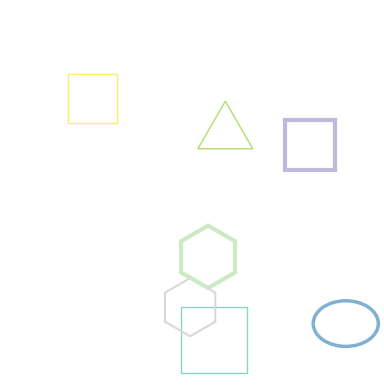[{"shape": "square", "thickness": 1, "radius": 0.43, "center": [0.556, 0.116]}, {"shape": "square", "thickness": 3, "radius": 0.32, "center": [0.804, 0.624]}, {"shape": "oval", "thickness": 2.5, "radius": 0.42, "center": [0.898, 0.16]}, {"shape": "triangle", "thickness": 1, "radius": 0.41, "center": [0.585, 0.655]}, {"shape": "hexagon", "thickness": 1.5, "radius": 0.38, "center": [0.494, 0.202]}, {"shape": "hexagon", "thickness": 3, "radius": 0.41, "center": [0.54, 0.333]}, {"shape": "square", "thickness": 1, "radius": 0.32, "center": [0.241, 0.744]}]